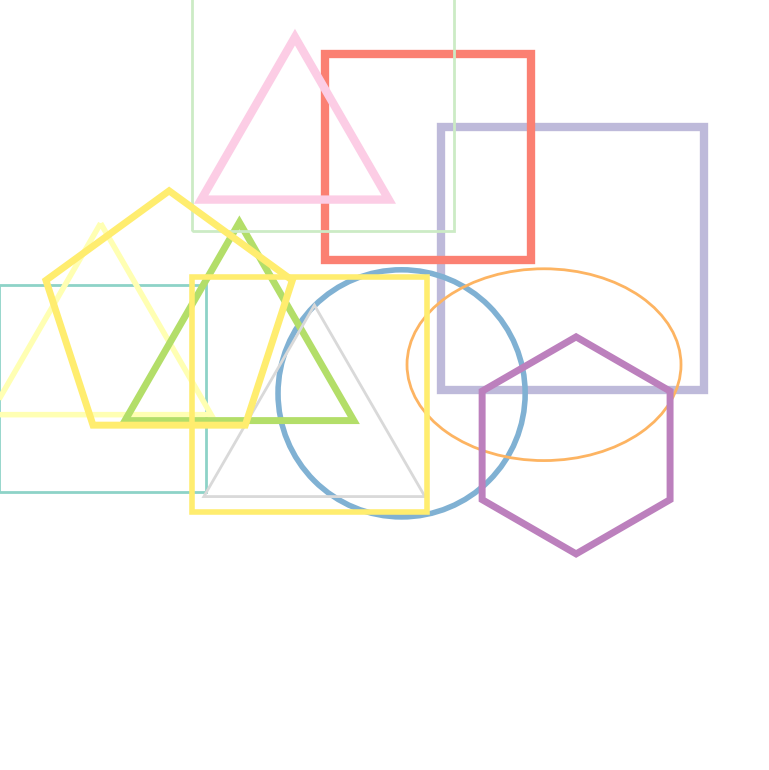[{"shape": "square", "thickness": 1, "radius": 0.67, "center": [0.133, 0.495]}, {"shape": "triangle", "thickness": 2, "radius": 0.83, "center": [0.131, 0.544]}, {"shape": "square", "thickness": 3, "radius": 0.86, "center": [0.743, 0.664]}, {"shape": "square", "thickness": 3, "radius": 0.67, "center": [0.555, 0.796]}, {"shape": "circle", "thickness": 2, "radius": 0.8, "center": [0.522, 0.489]}, {"shape": "oval", "thickness": 1, "radius": 0.89, "center": [0.707, 0.526]}, {"shape": "triangle", "thickness": 2.5, "radius": 0.86, "center": [0.311, 0.54]}, {"shape": "triangle", "thickness": 3, "radius": 0.7, "center": [0.383, 0.811]}, {"shape": "triangle", "thickness": 1, "radius": 0.83, "center": [0.408, 0.438]}, {"shape": "hexagon", "thickness": 2.5, "radius": 0.7, "center": [0.748, 0.422]}, {"shape": "square", "thickness": 1, "radius": 0.85, "center": [0.42, 0.871]}, {"shape": "pentagon", "thickness": 2.5, "radius": 0.84, "center": [0.22, 0.584]}, {"shape": "square", "thickness": 2, "radius": 0.77, "center": [0.402, 0.488]}]